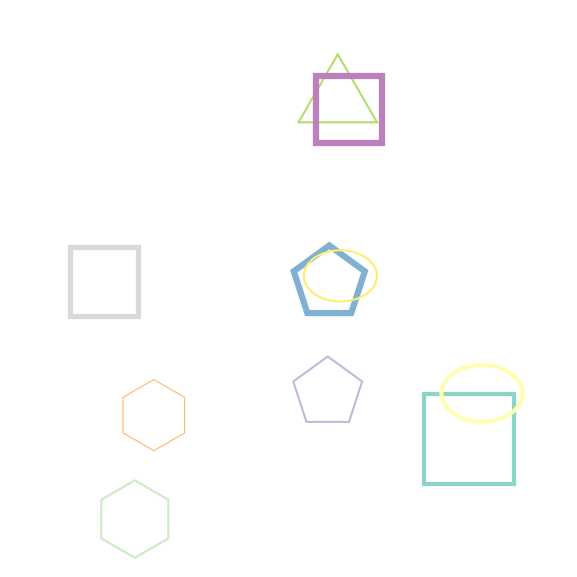[{"shape": "square", "thickness": 2, "radius": 0.39, "center": [0.812, 0.239]}, {"shape": "oval", "thickness": 2, "radius": 0.35, "center": [0.835, 0.318]}, {"shape": "pentagon", "thickness": 1, "radius": 0.31, "center": [0.567, 0.319]}, {"shape": "pentagon", "thickness": 3, "radius": 0.32, "center": [0.57, 0.509]}, {"shape": "hexagon", "thickness": 0.5, "radius": 0.31, "center": [0.266, 0.28]}, {"shape": "triangle", "thickness": 1, "radius": 0.39, "center": [0.585, 0.827]}, {"shape": "square", "thickness": 2.5, "radius": 0.3, "center": [0.18, 0.512]}, {"shape": "square", "thickness": 3, "radius": 0.29, "center": [0.605, 0.809]}, {"shape": "hexagon", "thickness": 1, "radius": 0.34, "center": [0.233, 0.1]}, {"shape": "oval", "thickness": 1, "radius": 0.32, "center": [0.589, 0.521]}]